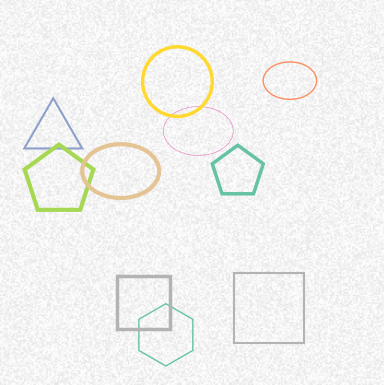[{"shape": "hexagon", "thickness": 1, "radius": 0.4, "center": [0.431, 0.13]}, {"shape": "pentagon", "thickness": 2.5, "radius": 0.35, "center": [0.618, 0.553]}, {"shape": "oval", "thickness": 1, "radius": 0.35, "center": [0.753, 0.791]}, {"shape": "triangle", "thickness": 1.5, "radius": 0.43, "center": [0.138, 0.658]}, {"shape": "oval", "thickness": 0.5, "radius": 0.45, "center": [0.515, 0.66]}, {"shape": "pentagon", "thickness": 3, "radius": 0.47, "center": [0.153, 0.531]}, {"shape": "circle", "thickness": 2.5, "radius": 0.45, "center": [0.461, 0.788]}, {"shape": "oval", "thickness": 3, "radius": 0.5, "center": [0.314, 0.556]}, {"shape": "square", "thickness": 2.5, "radius": 0.34, "center": [0.372, 0.214]}, {"shape": "square", "thickness": 1.5, "radius": 0.45, "center": [0.699, 0.201]}]